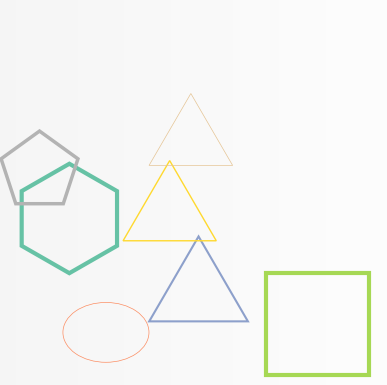[{"shape": "hexagon", "thickness": 3, "radius": 0.71, "center": [0.179, 0.433]}, {"shape": "oval", "thickness": 0.5, "radius": 0.56, "center": [0.273, 0.137]}, {"shape": "triangle", "thickness": 1.5, "radius": 0.74, "center": [0.512, 0.239]}, {"shape": "square", "thickness": 3, "radius": 0.66, "center": [0.818, 0.159]}, {"shape": "triangle", "thickness": 1, "radius": 0.69, "center": [0.438, 0.444]}, {"shape": "triangle", "thickness": 0.5, "radius": 0.62, "center": [0.492, 0.633]}, {"shape": "pentagon", "thickness": 2.5, "radius": 0.52, "center": [0.102, 0.555]}]